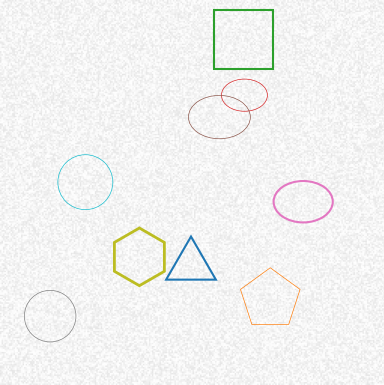[{"shape": "triangle", "thickness": 1.5, "radius": 0.37, "center": [0.496, 0.311]}, {"shape": "pentagon", "thickness": 0.5, "radius": 0.41, "center": [0.702, 0.223]}, {"shape": "square", "thickness": 1.5, "radius": 0.39, "center": [0.633, 0.898]}, {"shape": "oval", "thickness": 0.5, "radius": 0.3, "center": [0.635, 0.753]}, {"shape": "oval", "thickness": 0.5, "radius": 0.4, "center": [0.57, 0.696]}, {"shape": "oval", "thickness": 1.5, "radius": 0.38, "center": [0.787, 0.476]}, {"shape": "circle", "thickness": 0.5, "radius": 0.33, "center": [0.13, 0.179]}, {"shape": "hexagon", "thickness": 2, "radius": 0.37, "center": [0.362, 0.333]}, {"shape": "circle", "thickness": 0.5, "radius": 0.36, "center": [0.222, 0.527]}]